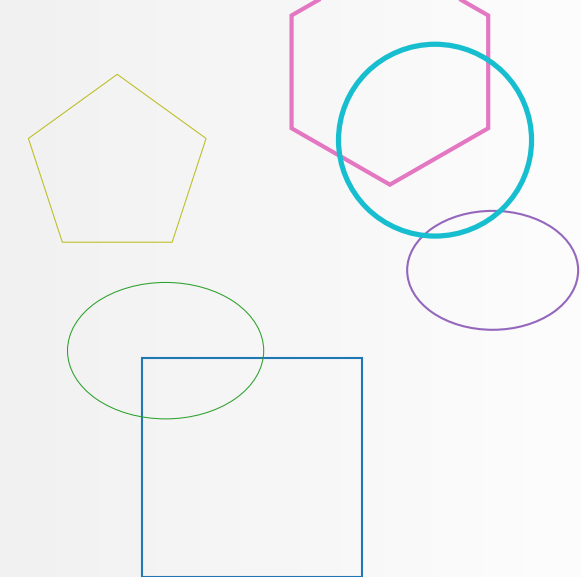[{"shape": "square", "thickness": 1, "radius": 0.95, "center": [0.433, 0.19]}, {"shape": "oval", "thickness": 0.5, "radius": 0.84, "center": [0.285, 0.392]}, {"shape": "oval", "thickness": 1, "radius": 0.74, "center": [0.848, 0.531]}, {"shape": "hexagon", "thickness": 2, "radius": 0.98, "center": [0.671, 0.875]}, {"shape": "pentagon", "thickness": 0.5, "radius": 0.8, "center": [0.202, 0.71]}, {"shape": "circle", "thickness": 2.5, "radius": 0.83, "center": [0.748, 0.756]}]